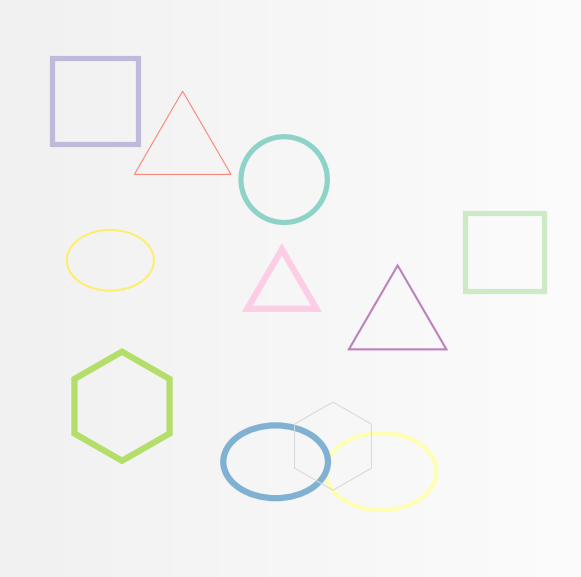[{"shape": "circle", "thickness": 2.5, "radius": 0.37, "center": [0.489, 0.688]}, {"shape": "oval", "thickness": 2, "radius": 0.48, "center": [0.656, 0.183]}, {"shape": "square", "thickness": 2.5, "radius": 0.37, "center": [0.163, 0.825]}, {"shape": "triangle", "thickness": 0.5, "radius": 0.48, "center": [0.314, 0.745]}, {"shape": "oval", "thickness": 3, "radius": 0.45, "center": [0.474, 0.2]}, {"shape": "hexagon", "thickness": 3, "radius": 0.47, "center": [0.21, 0.296]}, {"shape": "triangle", "thickness": 3, "radius": 0.34, "center": [0.485, 0.499]}, {"shape": "hexagon", "thickness": 0.5, "radius": 0.38, "center": [0.573, 0.227]}, {"shape": "triangle", "thickness": 1, "radius": 0.48, "center": [0.684, 0.443]}, {"shape": "square", "thickness": 2.5, "radius": 0.34, "center": [0.868, 0.563]}, {"shape": "oval", "thickness": 1, "radius": 0.38, "center": [0.19, 0.548]}]